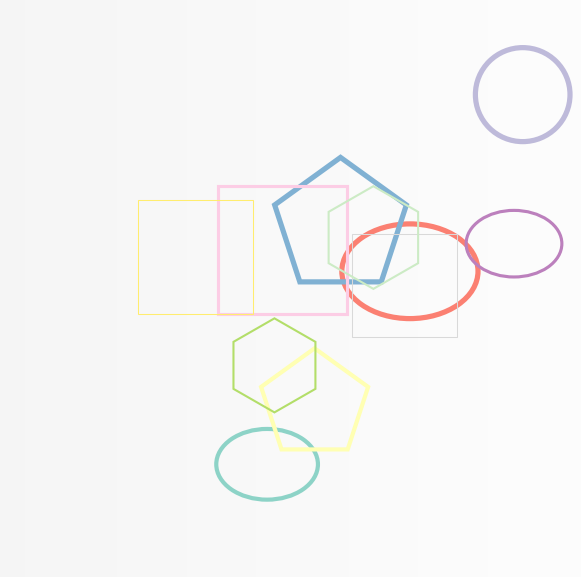[{"shape": "oval", "thickness": 2, "radius": 0.44, "center": [0.46, 0.195]}, {"shape": "pentagon", "thickness": 2, "radius": 0.48, "center": [0.541, 0.299]}, {"shape": "circle", "thickness": 2.5, "radius": 0.41, "center": [0.899, 0.835]}, {"shape": "oval", "thickness": 2.5, "radius": 0.59, "center": [0.705, 0.529]}, {"shape": "pentagon", "thickness": 2.5, "radius": 0.6, "center": [0.586, 0.607]}, {"shape": "hexagon", "thickness": 1, "radius": 0.41, "center": [0.472, 0.366]}, {"shape": "square", "thickness": 1.5, "radius": 0.55, "center": [0.486, 0.567]}, {"shape": "square", "thickness": 0.5, "radius": 0.45, "center": [0.696, 0.505]}, {"shape": "oval", "thickness": 1.5, "radius": 0.41, "center": [0.884, 0.577]}, {"shape": "hexagon", "thickness": 1, "radius": 0.44, "center": [0.642, 0.588]}, {"shape": "square", "thickness": 0.5, "radius": 0.49, "center": [0.336, 0.553]}]